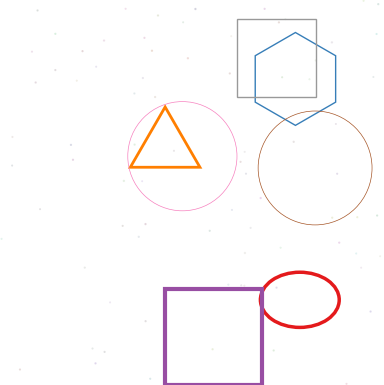[{"shape": "oval", "thickness": 2.5, "radius": 0.51, "center": [0.779, 0.221]}, {"shape": "hexagon", "thickness": 1, "radius": 0.6, "center": [0.767, 0.795]}, {"shape": "square", "thickness": 3, "radius": 0.63, "center": [0.554, 0.125]}, {"shape": "triangle", "thickness": 2, "radius": 0.52, "center": [0.429, 0.618]}, {"shape": "circle", "thickness": 0.5, "radius": 0.74, "center": [0.818, 0.564]}, {"shape": "circle", "thickness": 0.5, "radius": 0.71, "center": [0.474, 0.594]}, {"shape": "square", "thickness": 1, "radius": 0.51, "center": [0.718, 0.85]}]